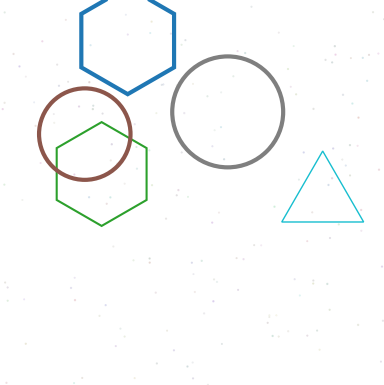[{"shape": "hexagon", "thickness": 3, "radius": 0.7, "center": [0.332, 0.894]}, {"shape": "hexagon", "thickness": 1.5, "radius": 0.67, "center": [0.264, 0.548]}, {"shape": "circle", "thickness": 3, "radius": 0.59, "center": [0.22, 0.652]}, {"shape": "circle", "thickness": 3, "radius": 0.72, "center": [0.591, 0.709]}, {"shape": "triangle", "thickness": 1, "radius": 0.61, "center": [0.838, 0.485]}]